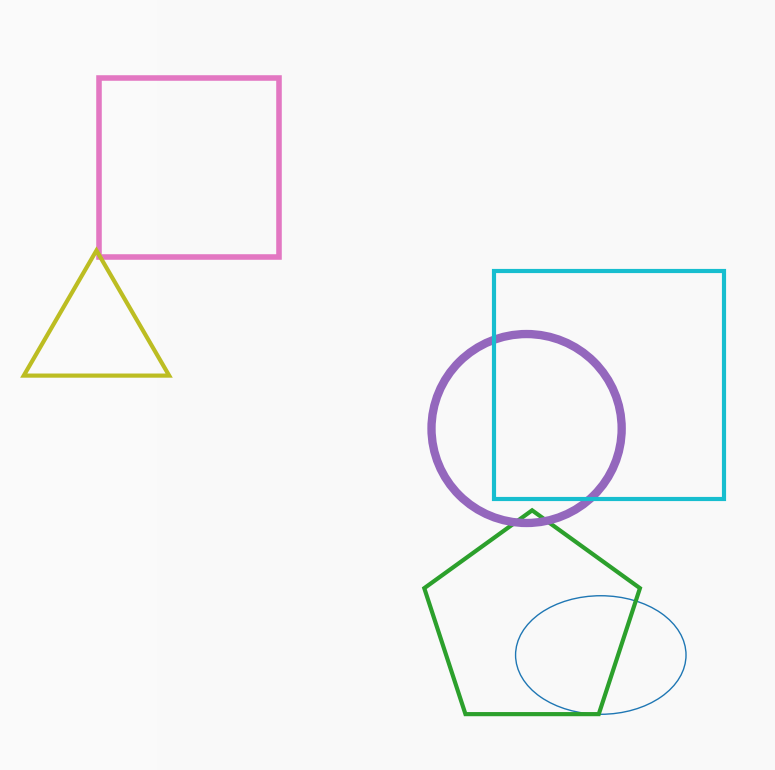[{"shape": "oval", "thickness": 0.5, "radius": 0.55, "center": [0.775, 0.149]}, {"shape": "pentagon", "thickness": 1.5, "radius": 0.73, "center": [0.687, 0.191]}, {"shape": "circle", "thickness": 3, "radius": 0.61, "center": [0.679, 0.443]}, {"shape": "square", "thickness": 2, "radius": 0.58, "center": [0.244, 0.782]}, {"shape": "triangle", "thickness": 1.5, "radius": 0.54, "center": [0.124, 0.566]}, {"shape": "square", "thickness": 1.5, "radius": 0.74, "center": [0.786, 0.5]}]